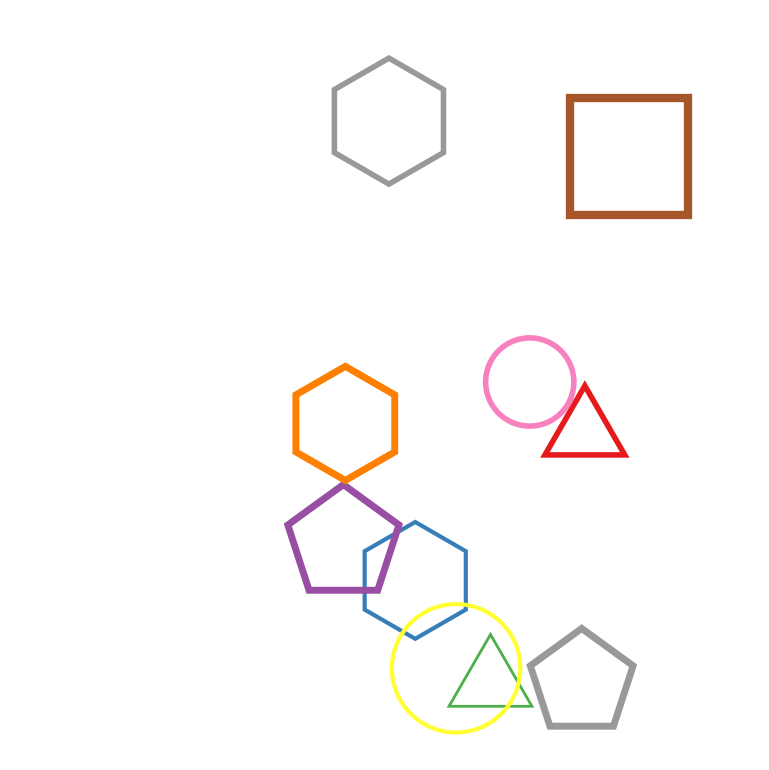[{"shape": "triangle", "thickness": 2, "radius": 0.3, "center": [0.76, 0.439]}, {"shape": "hexagon", "thickness": 1.5, "radius": 0.38, "center": [0.539, 0.246]}, {"shape": "triangle", "thickness": 1, "radius": 0.31, "center": [0.637, 0.114]}, {"shape": "pentagon", "thickness": 2.5, "radius": 0.38, "center": [0.446, 0.295]}, {"shape": "hexagon", "thickness": 2.5, "radius": 0.37, "center": [0.448, 0.45]}, {"shape": "circle", "thickness": 1.5, "radius": 0.42, "center": [0.592, 0.132]}, {"shape": "square", "thickness": 3, "radius": 0.38, "center": [0.817, 0.797]}, {"shape": "circle", "thickness": 2, "radius": 0.29, "center": [0.688, 0.504]}, {"shape": "pentagon", "thickness": 2.5, "radius": 0.35, "center": [0.755, 0.114]}, {"shape": "hexagon", "thickness": 2, "radius": 0.41, "center": [0.505, 0.843]}]